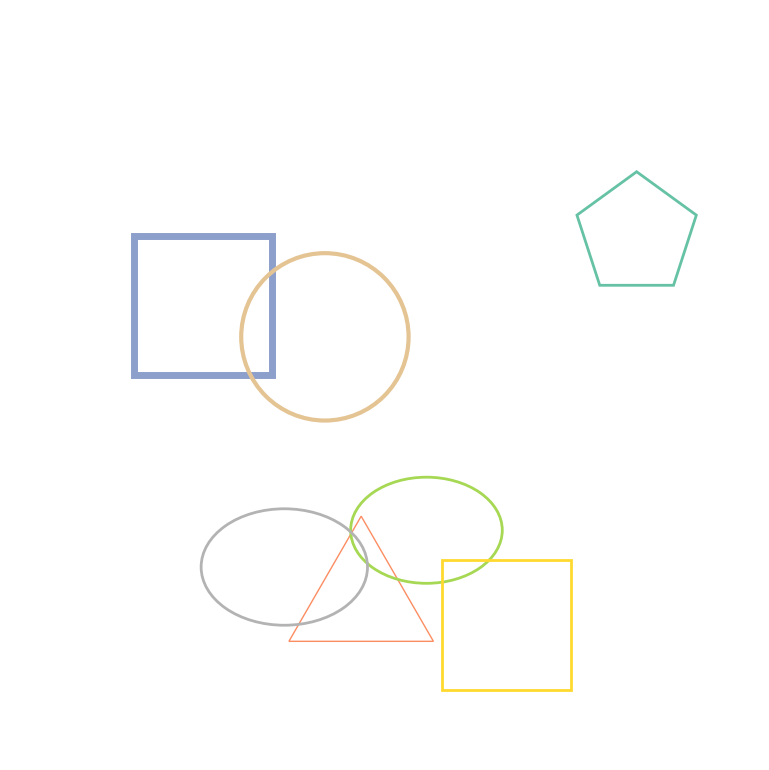[{"shape": "pentagon", "thickness": 1, "radius": 0.41, "center": [0.827, 0.695]}, {"shape": "triangle", "thickness": 0.5, "radius": 0.54, "center": [0.469, 0.221]}, {"shape": "square", "thickness": 2.5, "radius": 0.45, "center": [0.263, 0.603]}, {"shape": "oval", "thickness": 1, "radius": 0.49, "center": [0.554, 0.311]}, {"shape": "square", "thickness": 1, "radius": 0.42, "center": [0.658, 0.188]}, {"shape": "circle", "thickness": 1.5, "radius": 0.54, "center": [0.422, 0.563]}, {"shape": "oval", "thickness": 1, "radius": 0.54, "center": [0.369, 0.264]}]